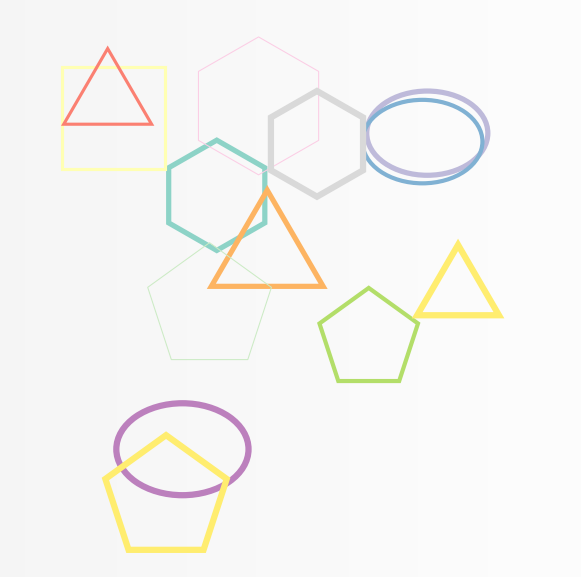[{"shape": "hexagon", "thickness": 2.5, "radius": 0.48, "center": [0.373, 0.661]}, {"shape": "square", "thickness": 1.5, "radius": 0.44, "center": [0.195, 0.795]}, {"shape": "oval", "thickness": 2.5, "radius": 0.52, "center": [0.735, 0.769]}, {"shape": "triangle", "thickness": 1.5, "radius": 0.44, "center": [0.185, 0.828]}, {"shape": "oval", "thickness": 2, "radius": 0.52, "center": [0.727, 0.754]}, {"shape": "triangle", "thickness": 2.5, "radius": 0.56, "center": [0.46, 0.559]}, {"shape": "pentagon", "thickness": 2, "radius": 0.45, "center": [0.634, 0.411]}, {"shape": "hexagon", "thickness": 0.5, "radius": 0.6, "center": [0.445, 0.816]}, {"shape": "hexagon", "thickness": 3, "radius": 0.46, "center": [0.545, 0.75]}, {"shape": "oval", "thickness": 3, "radius": 0.57, "center": [0.314, 0.221]}, {"shape": "pentagon", "thickness": 0.5, "radius": 0.56, "center": [0.361, 0.467]}, {"shape": "pentagon", "thickness": 3, "radius": 0.55, "center": [0.286, 0.136]}, {"shape": "triangle", "thickness": 3, "radius": 0.41, "center": [0.788, 0.494]}]